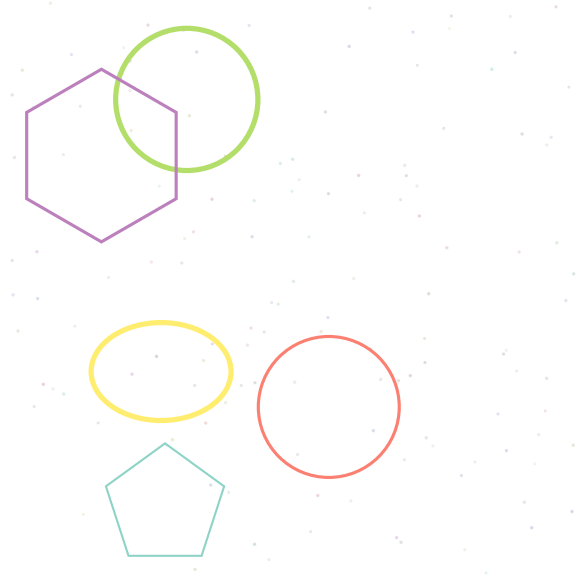[{"shape": "pentagon", "thickness": 1, "radius": 0.54, "center": [0.286, 0.124]}, {"shape": "circle", "thickness": 1.5, "radius": 0.61, "center": [0.569, 0.294]}, {"shape": "circle", "thickness": 2.5, "radius": 0.62, "center": [0.323, 0.827]}, {"shape": "hexagon", "thickness": 1.5, "radius": 0.75, "center": [0.176, 0.73]}, {"shape": "oval", "thickness": 2.5, "radius": 0.61, "center": [0.279, 0.356]}]